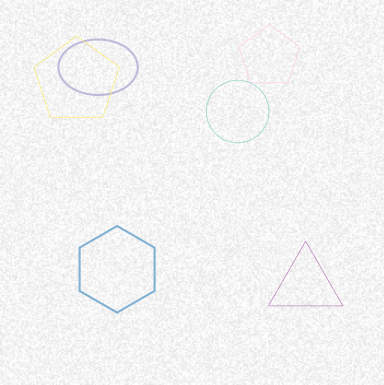[{"shape": "circle", "thickness": 0.5, "radius": 0.41, "center": [0.617, 0.71]}, {"shape": "oval", "thickness": 1.5, "radius": 0.52, "center": [0.255, 0.825]}, {"shape": "hexagon", "thickness": 1.5, "radius": 0.56, "center": [0.304, 0.301]}, {"shape": "pentagon", "thickness": 0.5, "radius": 0.42, "center": [0.7, 0.853]}, {"shape": "triangle", "thickness": 0.5, "radius": 0.56, "center": [0.794, 0.261]}, {"shape": "pentagon", "thickness": 0.5, "radius": 0.58, "center": [0.199, 0.79]}]